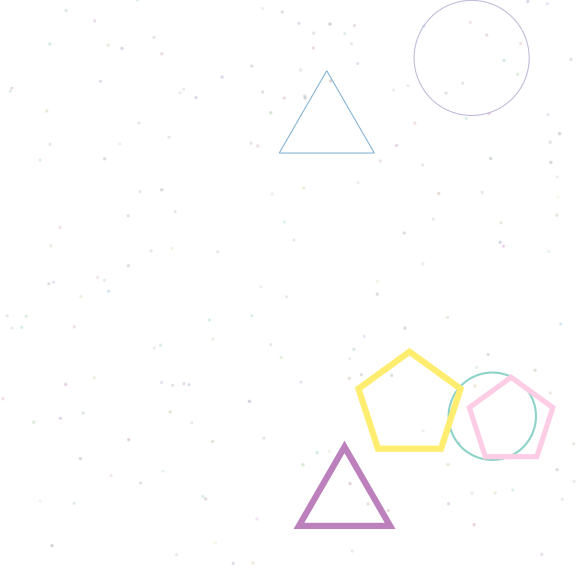[{"shape": "circle", "thickness": 1, "radius": 0.38, "center": [0.852, 0.278]}, {"shape": "circle", "thickness": 0.5, "radius": 0.5, "center": [0.817, 0.899]}, {"shape": "triangle", "thickness": 0.5, "radius": 0.48, "center": [0.566, 0.782]}, {"shape": "pentagon", "thickness": 2.5, "radius": 0.38, "center": [0.885, 0.27]}, {"shape": "triangle", "thickness": 3, "radius": 0.46, "center": [0.597, 0.134]}, {"shape": "pentagon", "thickness": 3, "radius": 0.46, "center": [0.709, 0.297]}]